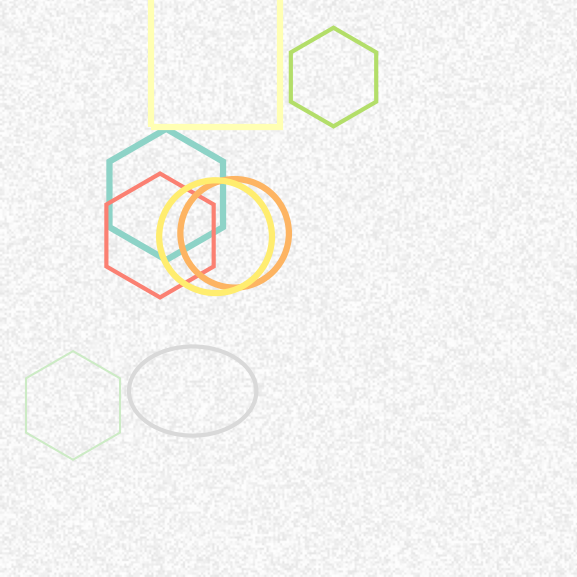[{"shape": "hexagon", "thickness": 3, "radius": 0.57, "center": [0.288, 0.663]}, {"shape": "square", "thickness": 3, "radius": 0.56, "center": [0.373, 0.891]}, {"shape": "hexagon", "thickness": 2, "radius": 0.54, "center": [0.277, 0.591]}, {"shape": "circle", "thickness": 3, "radius": 0.47, "center": [0.406, 0.595]}, {"shape": "hexagon", "thickness": 2, "radius": 0.43, "center": [0.578, 0.866]}, {"shape": "oval", "thickness": 2, "radius": 0.55, "center": [0.334, 0.322]}, {"shape": "hexagon", "thickness": 1, "radius": 0.47, "center": [0.126, 0.297]}, {"shape": "circle", "thickness": 3, "radius": 0.49, "center": [0.373, 0.589]}]